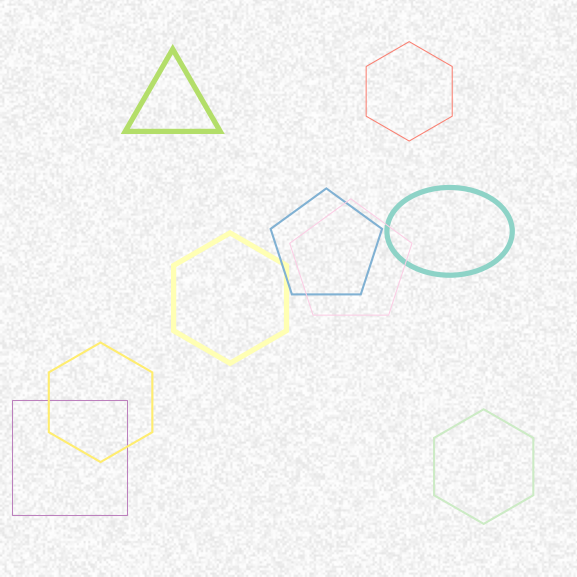[{"shape": "oval", "thickness": 2.5, "radius": 0.54, "center": [0.779, 0.599]}, {"shape": "hexagon", "thickness": 2.5, "radius": 0.56, "center": [0.398, 0.483]}, {"shape": "hexagon", "thickness": 0.5, "radius": 0.43, "center": [0.709, 0.841]}, {"shape": "pentagon", "thickness": 1, "radius": 0.51, "center": [0.565, 0.571]}, {"shape": "triangle", "thickness": 2.5, "radius": 0.47, "center": [0.299, 0.819]}, {"shape": "pentagon", "thickness": 0.5, "radius": 0.56, "center": [0.608, 0.544]}, {"shape": "square", "thickness": 0.5, "radius": 0.5, "center": [0.12, 0.207]}, {"shape": "hexagon", "thickness": 1, "radius": 0.5, "center": [0.838, 0.191]}, {"shape": "hexagon", "thickness": 1, "radius": 0.52, "center": [0.174, 0.303]}]